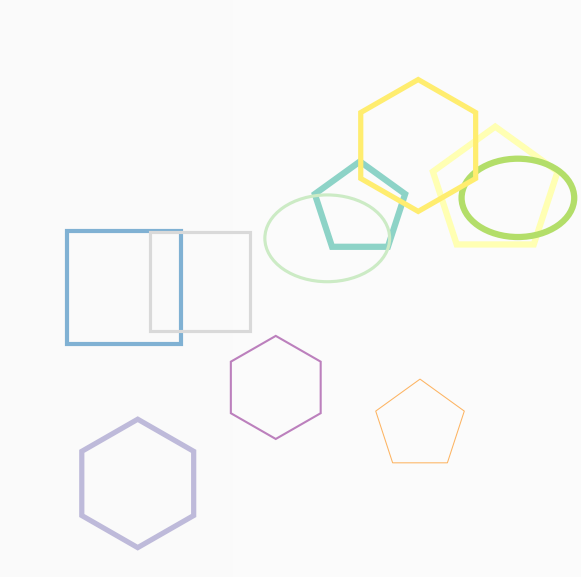[{"shape": "pentagon", "thickness": 3, "radius": 0.41, "center": [0.619, 0.638]}, {"shape": "pentagon", "thickness": 3, "radius": 0.56, "center": [0.852, 0.667]}, {"shape": "hexagon", "thickness": 2.5, "radius": 0.56, "center": [0.237, 0.162]}, {"shape": "square", "thickness": 2, "radius": 0.49, "center": [0.214, 0.501]}, {"shape": "pentagon", "thickness": 0.5, "radius": 0.4, "center": [0.723, 0.263]}, {"shape": "oval", "thickness": 3, "radius": 0.48, "center": [0.891, 0.657]}, {"shape": "square", "thickness": 1.5, "radius": 0.43, "center": [0.344, 0.512]}, {"shape": "hexagon", "thickness": 1, "radius": 0.45, "center": [0.474, 0.328]}, {"shape": "oval", "thickness": 1.5, "radius": 0.54, "center": [0.563, 0.586]}, {"shape": "hexagon", "thickness": 2.5, "radius": 0.57, "center": [0.719, 0.747]}]